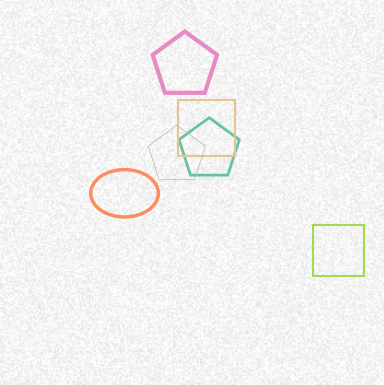[{"shape": "pentagon", "thickness": 2, "radius": 0.41, "center": [0.543, 0.612]}, {"shape": "oval", "thickness": 2.5, "radius": 0.44, "center": [0.323, 0.498]}, {"shape": "pentagon", "thickness": 3, "radius": 0.44, "center": [0.48, 0.83]}, {"shape": "square", "thickness": 1.5, "radius": 0.33, "center": [0.878, 0.35]}, {"shape": "square", "thickness": 1.5, "radius": 0.36, "center": [0.537, 0.667]}, {"shape": "pentagon", "thickness": 0.5, "radius": 0.39, "center": [0.459, 0.596]}]